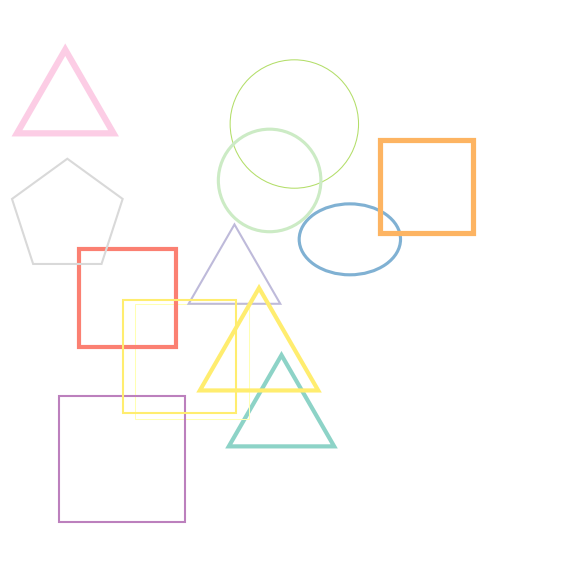[{"shape": "triangle", "thickness": 2, "radius": 0.53, "center": [0.487, 0.279]}, {"shape": "square", "thickness": 0.5, "radius": 0.49, "center": [0.332, 0.373]}, {"shape": "triangle", "thickness": 1, "radius": 0.46, "center": [0.406, 0.519]}, {"shape": "square", "thickness": 2, "radius": 0.42, "center": [0.221, 0.483]}, {"shape": "oval", "thickness": 1.5, "radius": 0.44, "center": [0.606, 0.585]}, {"shape": "square", "thickness": 2.5, "radius": 0.4, "center": [0.738, 0.677]}, {"shape": "circle", "thickness": 0.5, "radius": 0.56, "center": [0.51, 0.784]}, {"shape": "triangle", "thickness": 3, "radius": 0.48, "center": [0.113, 0.817]}, {"shape": "pentagon", "thickness": 1, "radius": 0.5, "center": [0.117, 0.624]}, {"shape": "square", "thickness": 1, "radius": 0.55, "center": [0.211, 0.204]}, {"shape": "circle", "thickness": 1.5, "radius": 0.44, "center": [0.467, 0.687]}, {"shape": "triangle", "thickness": 2, "radius": 0.59, "center": [0.449, 0.382]}, {"shape": "square", "thickness": 1, "radius": 0.49, "center": [0.311, 0.382]}]